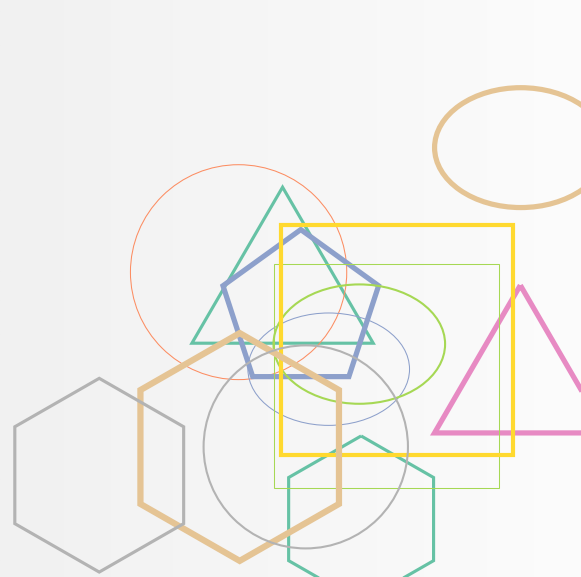[{"shape": "triangle", "thickness": 1.5, "radius": 0.9, "center": [0.486, 0.495]}, {"shape": "hexagon", "thickness": 1.5, "radius": 0.72, "center": [0.621, 0.1]}, {"shape": "circle", "thickness": 0.5, "radius": 0.93, "center": [0.41, 0.528]}, {"shape": "pentagon", "thickness": 2.5, "radius": 0.7, "center": [0.517, 0.461]}, {"shape": "oval", "thickness": 0.5, "radius": 0.7, "center": [0.566, 0.36]}, {"shape": "triangle", "thickness": 2.5, "radius": 0.85, "center": [0.895, 0.335]}, {"shape": "square", "thickness": 0.5, "radius": 0.97, "center": [0.664, 0.348]}, {"shape": "oval", "thickness": 1, "radius": 0.74, "center": [0.618, 0.403]}, {"shape": "square", "thickness": 2, "radius": 1.0, "center": [0.683, 0.411]}, {"shape": "oval", "thickness": 2.5, "radius": 0.74, "center": [0.896, 0.744]}, {"shape": "hexagon", "thickness": 3, "radius": 0.99, "center": [0.412, 0.225]}, {"shape": "circle", "thickness": 1, "radius": 0.88, "center": [0.526, 0.225]}, {"shape": "hexagon", "thickness": 1.5, "radius": 0.84, "center": [0.171, 0.176]}]